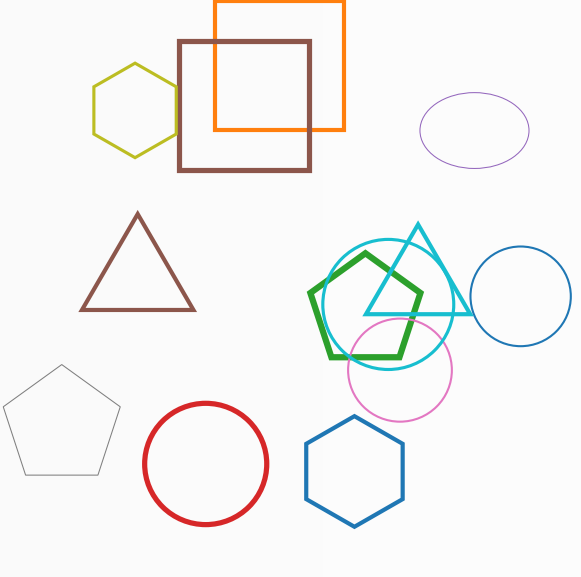[{"shape": "circle", "thickness": 1, "radius": 0.43, "center": [0.896, 0.486]}, {"shape": "hexagon", "thickness": 2, "radius": 0.48, "center": [0.61, 0.183]}, {"shape": "square", "thickness": 2, "radius": 0.56, "center": [0.481, 0.886]}, {"shape": "pentagon", "thickness": 3, "radius": 0.5, "center": [0.629, 0.461]}, {"shape": "circle", "thickness": 2.5, "radius": 0.53, "center": [0.354, 0.196]}, {"shape": "oval", "thickness": 0.5, "radius": 0.47, "center": [0.816, 0.773]}, {"shape": "square", "thickness": 2.5, "radius": 0.56, "center": [0.419, 0.816]}, {"shape": "triangle", "thickness": 2, "radius": 0.55, "center": [0.237, 0.518]}, {"shape": "circle", "thickness": 1, "radius": 0.45, "center": [0.688, 0.358]}, {"shape": "pentagon", "thickness": 0.5, "radius": 0.53, "center": [0.106, 0.262]}, {"shape": "hexagon", "thickness": 1.5, "radius": 0.41, "center": [0.232, 0.808]}, {"shape": "circle", "thickness": 1.5, "radius": 0.56, "center": [0.668, 0.472]}, {"shape": "triangle", "thickness": 2, "radius": 0.52, "center": [0.719, 0.507]}]